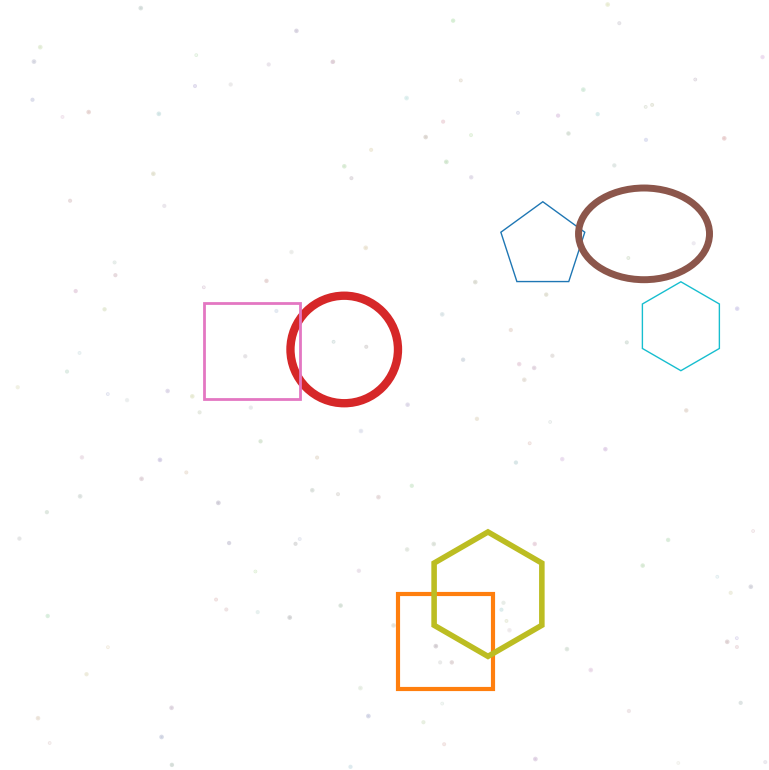[{"shape": "pentagon", "thickness": 0.5, "radius": 0.29, "center": [0.705, 0.681]}, {"shape": "square", "thickness": 1.5, "radius": 0.31, "center": [0.579, 0.167]}, {"shape": "circle", "thickness": 3, "radius": 0.35, "center": [0.447, 0.546]}, {"shape": "oval", "thickness": 2.5, "radius": 0.43, "center": [0.836, 0.696]}, {"shape": "square", "thickness": 1, "radius": 0.31, "center": [0.327, 0.544]}, {"shape": "hexagon", "thickness": 2, "radius": 0.4, "center": [0.634, 0.228]}, {"shape": "hexagon", "thickness": 0.5, "radius": 0.29, "center": [0.884, 0.576]}]